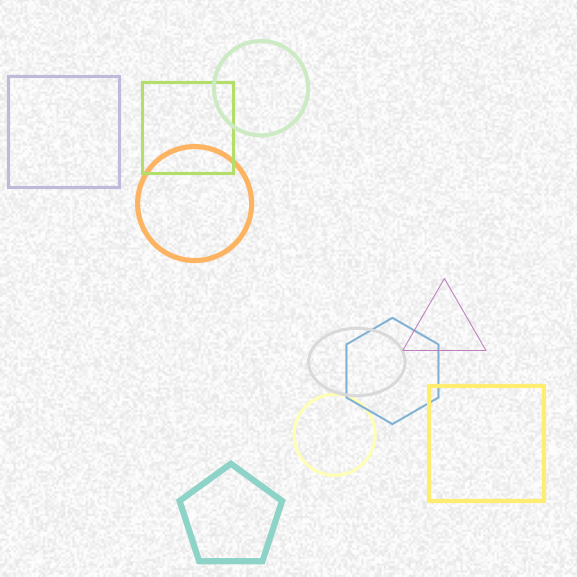[{"shape": "pentagon", "thickness": 3, "radius": 0.47, "center": [0.4, 0.103]}, {"shape": "circle", "thickness": 1.5, "radius": 0.35, "center": [0.579, 0.246]}, {"shape": "square", "thickness": 1.5, "radius": 0.48, "center": [0.109, 0.771]}, {"shape": "hexagon", "thickness": 1, "radius": 0.46, "center": [0.68, 0.357]}, {"shape": "circle", "thickness": 2.5, "radius": 0.49, "center": [0.337, 0.647]}, {"shape": "square", "thickness": 1.5, "radius": 0.39, "center": [0.325, 0.779]}, {"shape": "oval", "thickness": 1.5, "radius": 0.42, "center": [0.618, 0.372]}, {"shape": "triangle", "thickness": 0.5, "radius": 0.42, "center": [0.769, 0.434]}, {"shape": "circle", "thickness": 2, "radius": 0.41, "center": [0.452, 0.846]}, {"shape": "square", "thickness": 2, "radius": 0.5, "center": [0.842, 0.232]}]